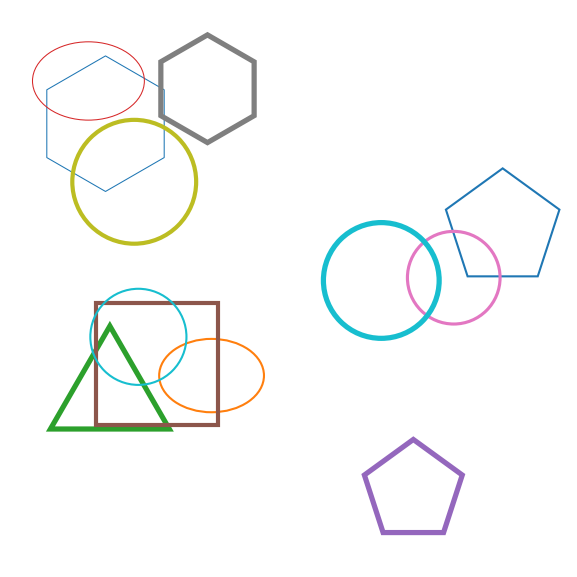[{"shape": "pentagon", "thickness": 1, "radius": 0.52, "center": [0.87, 0.604]}, {"shape": "hexagon", "thickness": 0.5, "radius": 0.59, "center": [0.183, 0.785]}, {"shape": "oval", "thickness": 1, "radius": 0.45, "center": [0.366, 0.349]}, {"shape": "triangle", "thickness": 2.5, "radius": 0.59, "center": [0.19, 0.316]}, {"shape": "oval", "thickness": 0.5, "radius": 0.48, "center": [0.153, 0.859]}, {"shape": "pentagon", "thickness": 2.5, "radius": 0.45, "center": [0.716, 0.149]}, {"shape": "square", "thickness": 2, "radius": 0.53, "center": [0.271, 0.369]}, {"shape": "circle", "thickness": 1.5, "radius": 0.4, "center": [0.786, 0.518]}, {"shape": "hexagon", "thickness": 2.5, "radius": 0.47, "center": [0.359, 0.845]}, {"shape": "circle", "thickness": 2, "radius": 0.54, "center": [0.232, 0.684]}, {"shape": "circle", "thickness": 1, "radius": 0.42, "center": [0.24, 0.416]}, {"shape": "circle", "thickness": 2.5, "radius": 0.5, "center": [0.66, 0.513]}]